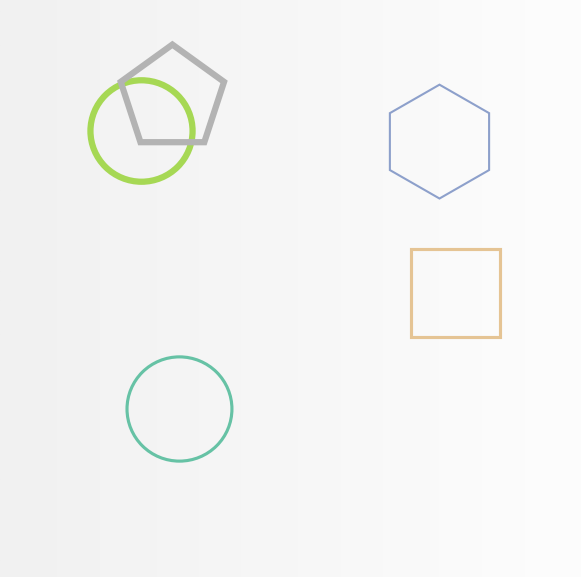[{"shape": "circle", "thickness": 1.5, "radius": 0.45, "center": [0.309, 0.291]}, {"shape": "hexagon", "thickness": 1, "radius": 0.49, "center": [0.756, 0.754]}, {"shape": "circle", "thickness": 3, "radius": 0.44, "center": [0.243, 0.772]}, {"shape": "square", "thickness": 1.5, "radius": 0.38, "center": [0.784, 0.492]}, {"shape": "pentagon", "thickness": 3, "radius": 0.47, "center": [0.297, 0.829]}]